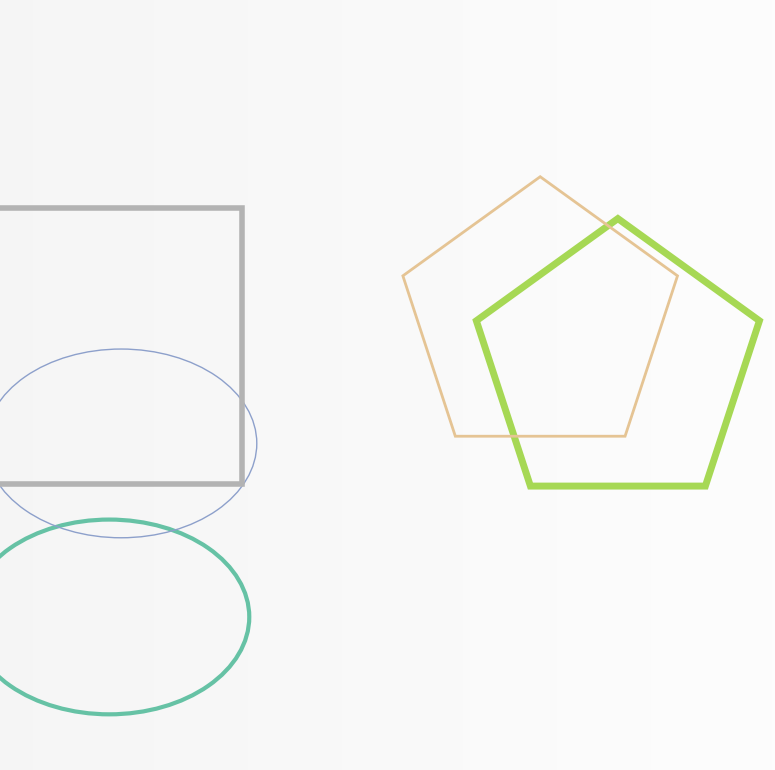[{"shape": "oval", "thickness": 1.5, "radius": 0.9, "center": [0.141, 0.199]}, {"shape": "oval", "thickness": 0.5, "radius": 0.88, "center": [0.156, 0.424]}, {"shape": "pentagon", "thickness": 2.5, "radius": 0.96, "center": [0.797, 0.524]}, {"shape": "pentagon", "thickness": 1, "radius": 0.93, "center": [0.697, 0.584]}, {"shape": "square", "thickness": 2, "radius": 0.89, "center": [0.133, 0.551]}]